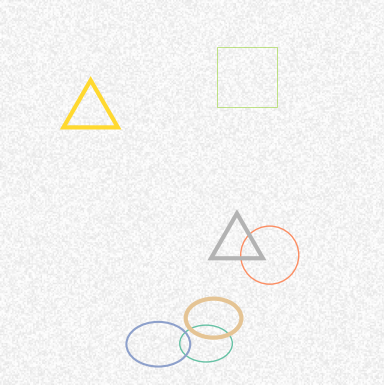[{"shape": "oval", "thickness": 1, "radius": 0.34, "center": [0.535, 0.108]}, {"shape": "circle", "thickness": 1, "radius": 0.38, "center": [0.701, 0.337]}, {"shape": "oval", "thickness": 1.5, "radius": 0.41, "center": [0.411, 0.106]}, {"shape": "square", "thickness": 0.5, "radius": 0.39, "center": [0.641, 0.799]}, {"shape": "triangle", "thickness": 3, "radius": 0.41, "center": [0.235, 0.71]}, {"shape": "oval", "thickness": 3, "radius": 0.36, "center": [0.555, 0.174]}, {"shape": "triangle", "thickness": 3, "radius": 0.39, "center": [0.615, 0.368]}]